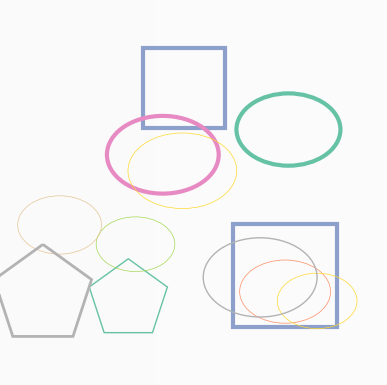[{"shape": "pentagon", "thickness": 1, "radius": 0.53, "center": [0.331, 0.222]}, {"shape": "oval", "thickness": 3, "radius": 0.67, "center": [0.744, 0.664]}, {"shape": "oval", "thickness": 0.5, "radius": 0.59, "center": [0.736, 0.243]}, {"shape": "square", "thickness": 3, "radius": 0.67, "center": [0.736, 0.284]}, {"shape": "square", "thickness": 3, "radius": 0.52, "center": [0.475, 0.771]}, {"shape": "oval", "thickness": 3, "radius": 0.72, "center": [0.42, 0.598]}, {"shape": "oval", "thickness": 0.5, "radius": 0.51, "center": [0.35, 0.366]}, {"shape": "oval", "thickness": 0.5, "radius": 0.7, "center": [0.471, 0.556]}, {"shape": "oval", "thickness": 0.5, "radius": 0.51, "center": [0.818, 0.218]}, {"shape": "oval", "thickness": 0.5, "radius": 0.54, "center": [0.154, 0.416]}, {"shape": "oval", "thickness": 1, "radius": 0.73, "center": [0.671, 0.28]}, {"shape": "pentagon", "thickness": 2, "radius": 0.66, "center": [0.111, 0.233]}]